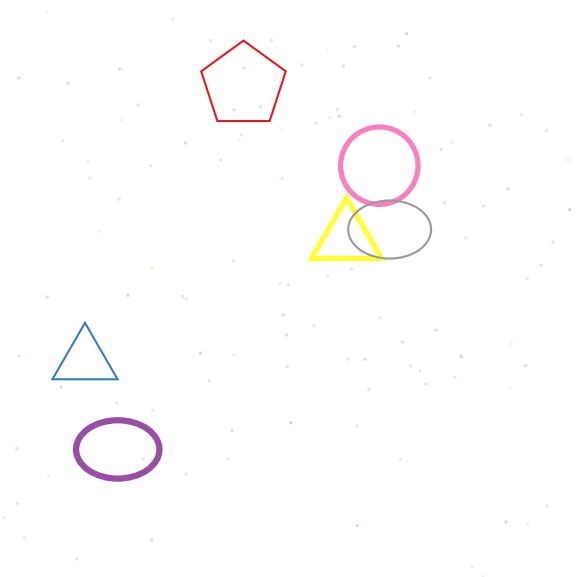[{"shape": "pentagon", "thickness": 1, "radius": 0.39, "center": [0.422, 0.852]}, {"shape": "triangle", "thickness": 1, "radius": 0.33, "center": [0.147, 0.375]}, {"shape": "oval", "thickness": 3, "radius": 0.36, "center": [0.204, 0.221]}, {"shape": "triangle", "thickness": 2.5, "radius": 0.35, "center": [0.6, 0.586]}, {"shape": "circle", "thickness": 2.5, "radius": 0.34, "center": [0.657, 0.712]}, {"shape": "oval", "thickness": 1, "radius": 0.36, "center": [0.675, 0.602]}]